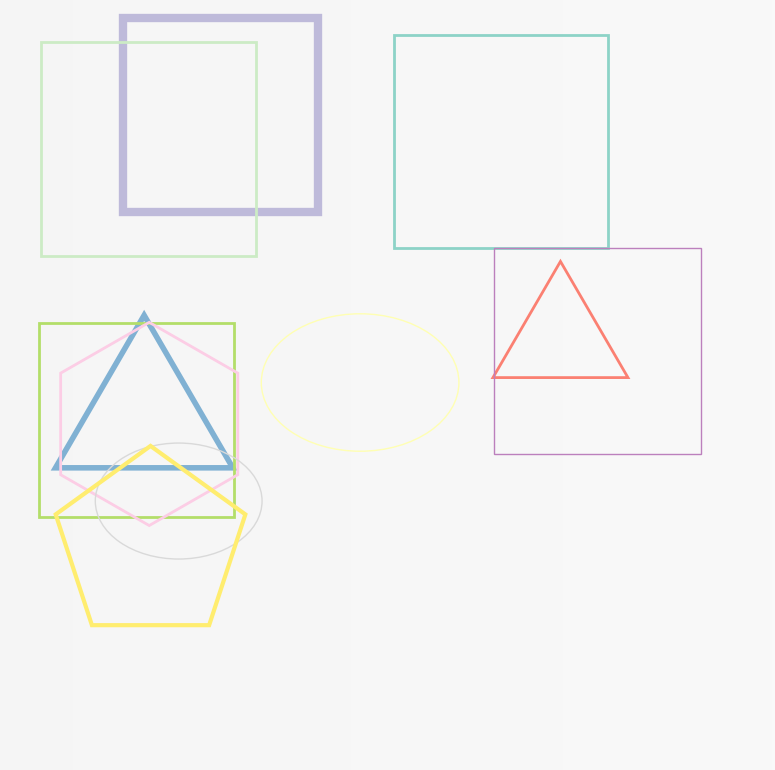[{"shape": "square", "thickness": 1, "radius": 0.69, "center": [0.646, 0.816]}, {"shape": "oval", "thickness": 0.5, "radius": 0.64, "center": [0.465, 0.503]}, {"shape": "square", "thickness": 3, "radius": 0.63, "center": [0.284, 0.851]}, {"shape": "triangle", "thickness": 1, "radius": 0.5, "center": [0.723, 0.56]}, {"shape": "triangle", "thickness": 2, "radius": 0.66, "center": [0.186, 0.458]}, {"shape": "square", "thickness": 1, "radius": 0.63, "center": [0.176, 0.455]}, {"shape": "hexagon", "thickness": 1, "radius": 0.66, "center": [0.193, 0.449]}, {"shape": "oval", "thickness": 0.5, "radius": 0.54, "center": [0.231, 0.349]}, {"shape": "square", "thickness": 0.5, "radius": 0.67, "center": [0.771, 0.544]}, {"shape": "square", "thickness": 1, "radius": 0.69, "center": [0.192, 0.807]}, {"shape": "pentagon", "thickness": 1.5, "radius": 0.64, "center": [0.194, 0.292]}]